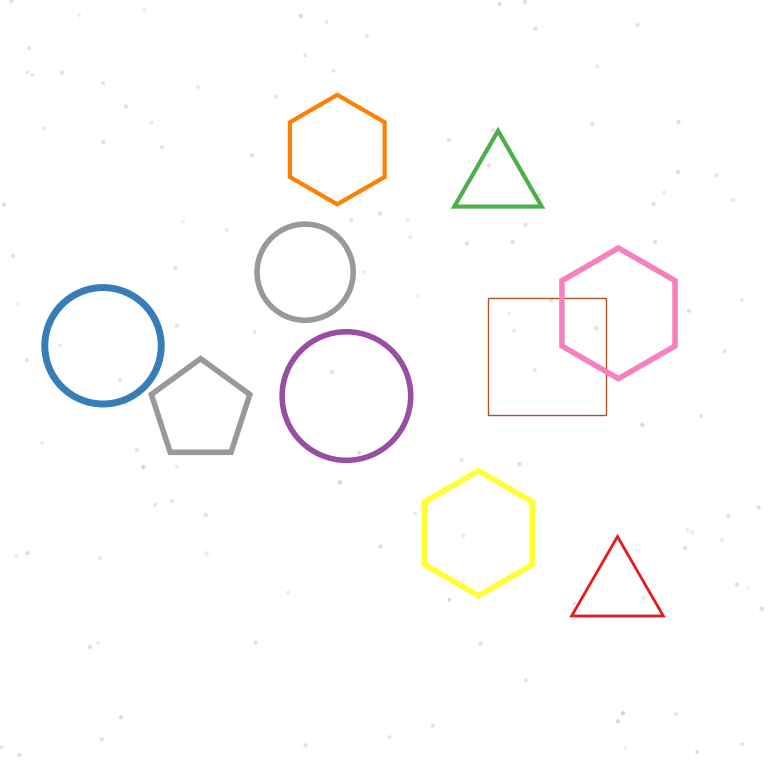[{"shape": "triangle", "thickness": 1, "radius": 0.34, "center": [0.802, 0.234]}, {"shape": "circle", "thickness": 2.5, "radius": 0.38, "center": [0.134, 0.551]}, {"shape": "triangle", "thickness": 1.5, "radius": 0.33, "center": [0.647, 0.765]}, {"shape": "circle", "thickness": 2, "radius": 0.42, "center": [0.45, 0.486]}, {"shape": "hexagon", "thickness": 1.5, "radius": 0.36, "center": [0.438, 0.806]}, {"shape": "hexagon", "thickness": 2, "radius": 0.41, "center": [0.621, 0.307]}, {"shape": "square", "thickness": 0.5, "radius": 0.38, "center": [0.71, 0.537]}, {"shape": "hexagon", "thickness": 2, "radius": 0.42, "center": [0.803, 0.593]}, {"shape": "pentagon", "thickness": 2, "radius": 0.34, "center": [0.261, 0.467]}, {"shape": "circle", "thickness": 2, "radius": 0.31, "center": [0.396, 0.647]}]